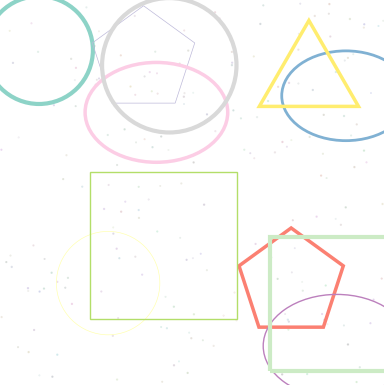[{"shape": "circle", "thickness": 3, "radius": 0.7, "center": [0.101, 0.87]}, {"shape": "circle", "thickness": 0.5, "radius": 0.67, "center": [0.281, 0.265]}, {"shape": "pentagon", "thickness": 0.5, "radius": 0.7, "center": [0.373, 0.845]}, {"shape": "pentagon", "thickness": 2.5, "radius": 0.71, "center": [0.756, 0.265]}, {"shape": "oval", "thickness": 2, "radius": 0.83, "center": [0.898, 0.751]}, {"shape": "square", "thickness": 1, "radius": 0.96, "center": [0.425, 0.363]}, {"shape": "oval", "thickness": 2.5, "radius": 0.93, "center": [0.406, 0.708]}, {"shape": "circle", "thickness": 3, "radius": 0.87, "center": [0.44, 0.83]}, {"shape": "oval", "thickness": 1, "radius": 0.96, "center": [0.875, 0.101]}, {"shape": "square", "thickness": 3, "radius": 0.86, "center": [0.874, 0.211]}, {"shape": "triangle", "thickness": 2.5, "radius": 0.74, "center": [0.802, 0.798]}]